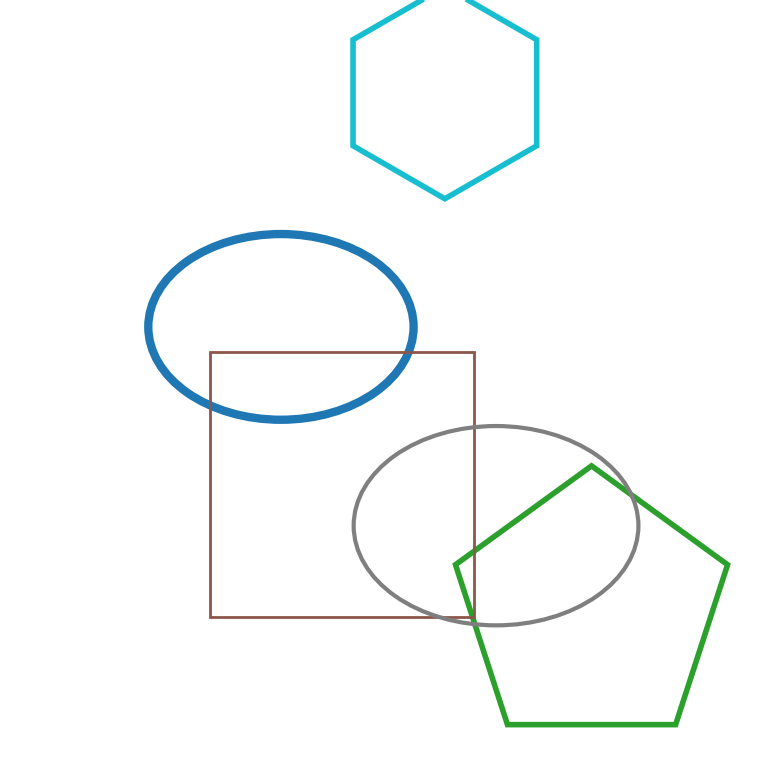[{"shape": "oval", "thickness": 3, "radius": 0.86, "center": [0.365, 0.575]}, {"shape": "pentagon", "thickness": 2, "radius": 0.93, "center": [0.768, 0.209]}, {"shape": "square", "thickness": 1, "radius": 0.86, "center": [0.444, 0.371]}, {"shape": "oval", "thickness": 1.5, "radius": 0.92, "center": [0.644, 0.317]}, {"shape": "hexagon", "thickness": 2, "radius": 0.69, "center": [0.578, 0.88]}]